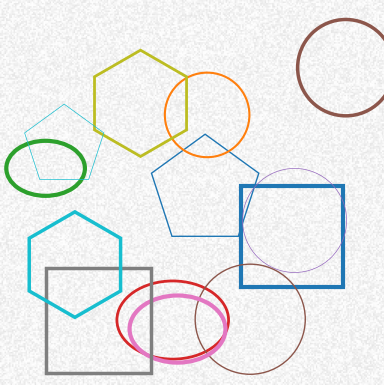[{"shape": "pentagon", "thickness": 1, "radius": 0.73, "center": [0.533, 0.505]}, {"shape": "square", "thickness": 3, "radius": 0.66, "center": [0.758, 0.386]}, {"shape": "circle", "thickness": 1.5, "radius": 0.55, "center": [0.538, 0.702]}, {"shape": "oval", "thickness": 3, "radius": 0.51, "center": [0.118, 0.563]}, {"shape": "oval", "thickness": 2, "radius": 0.72, "center": [0.449, 0.169]}, {"shape": "circle", "thickness": 0.5, "radius": 0.68, "center": [0.765, 0.427]}, {"shape": "circle", "thickness": 1, "radius": 0.71, "center": [0.65, 0.171]}, {"shape": "circle", "thickness": 2.5, "radius": 0.63, "center": [0.898, 0.824]}, {"shape": "oval", "thickness": 3, "radius": 0.62, "center": [0.461, 0.145]}, {"shape": "square", "thickness": 2.5, "radius": 0.68, "center": [0.256, 0.168]}, {"shape": "hexagon", "thickness": 2, "radius": 0.69, "center": [0.365, 0.732]}, {"shape": "hexagon", "thickness": 2.5, "radius": 0.68, "center": [0.195, 0.313]}, {"shape": "pentagon", "thickness": 0.5, "radius": 0.54, "center": [0.167, 0.621]}]